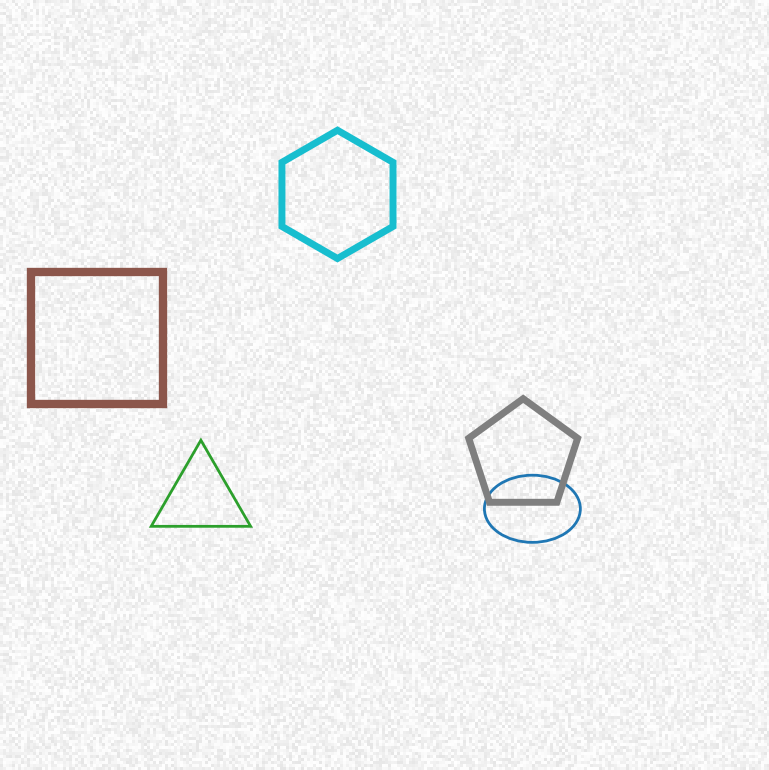[{"shape": "oval", "thickness": 1, "radius": 0.31, "center": [0.691, 0.339]}, {"shape": "triangle", "thickness": 1, "radius": 0.37, "center": [0.261, 0.354]}, {"shape": "square", "thickness": 3, "radius": 0.43, "center": [0.126, 0.561]}, {"shape": "pentagon", "thickness": 2.5, "radius": 0.37, "center": [0.679, 0.408]}, {"shape": "hexagon", "thickness": 2.5, "radius": 0.42, "center": [0.438, 0.748]}]